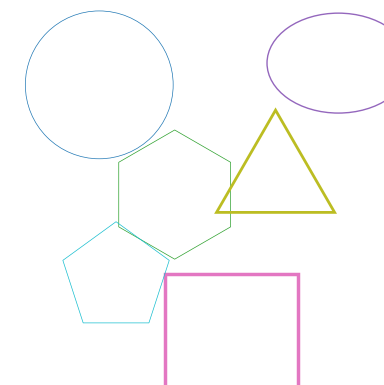[{"shape": "circle", "thickness": 0.5, "radius": 0.96, "center": [0.258, 0.78]}, {"shape": "hexagon", "thickness": 0.5, "radius": 0.84, "center": [0.454, 0.495]}, {"shape": "oval", "thickness": 1, "radius": 0.93, "center": [0.879, 0.836]}, {"shape": "square", "thickness": 2.5, "radius": 0.86, "center": [0.601, 0.115]}, {"shape": "triangle", "thickness": 2, "radius": 0.89, "center": [0.716, 0.537]}, {"shape": "pentagon", "thickness": 0.5, "radius": 0.73, "center": [0.301, 0.279]}]